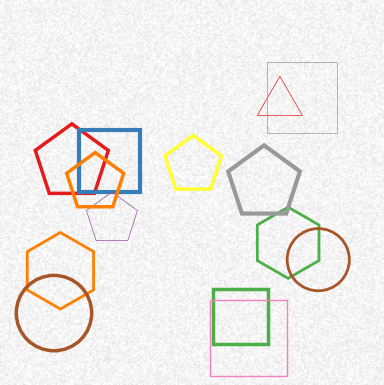[{"shape": "pentagon", "thickness": 2.5, "radius": 0.5, "center": [0.187, 0.578]}, {"shape": "triangle", "thickness": 0.5, "radius": 0.34, "center": [0.727, 0.734]}, {"shape": "square", "thickness": 3, "radius": 0.4, "center": [0.284, 0.582]}, {"shape": "square", "thickness": 2.5, "radius": 0.36, "center": [0.625, 0.178]}, {"shape": "hexagon", "thickness": 2, "radius": 0.46, "center": [0.748, 0.369]}, {"shape": "pentagon", "thickness": 0.5, "radius": 0.35, "center": [0.291, 0.432]}, {"shape": "pentagon", "thickness": 2.5, "radius": 0.39, "center": [0.247, 0.526]}, {"shape": "hexagon", "thickness": 2, "radius": 0.5, "center": [0.157, 0.297]}, {"shape": "pentagon", "thickness": 2.5, "radius": 0.39, "center": [0.502, 0.571]}, {"shape": "circle", "thickness": 2, "radius": 0.4, "center": [0.827, 0.325]}, {"shape": "circle", "thickness": 2.5, "radius": 0.49, "center": [0.14, 0.187]}, {"shape": "square", "thickness": 1, "radius": 0.5, "center": [0.646, 0.122]}, {"shape": "pentagon", "thickness": 3, "radius": 0.49, "center": [0.686, 0.525]}, {"shape": "square", "thickness": 0.5, "radius": 0.46, "center": [0.784, 0.747]}]